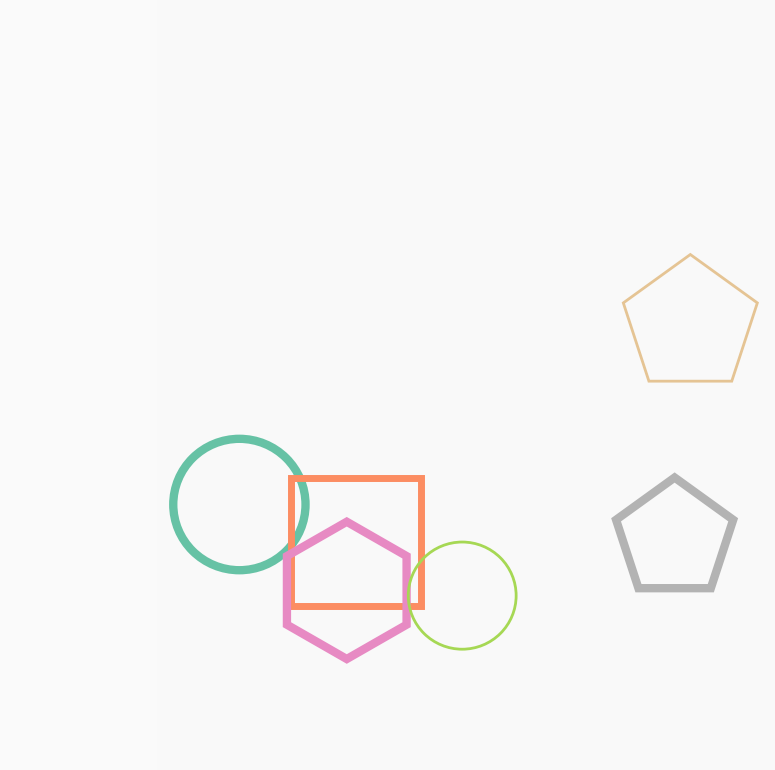[{"shape": "circle", "thickness": 3, "radius": 0.43, "center": [0.309, 0.345]}, {"shape": "square", "thickness": 2.5, "radius": 0.42, "center": [0.46, 0.296]}, {"shape": "hexagon", "thickness": 3, "radius": 0.45, "center": [0.447, 0.233]}, {"shape": "circle", "thickness": 1, "radius": 0.35, "center": [0.596, 0.226]}, {"shape": "pentagon", "thickness": 1, "radius": 0.45, "center": [0.891, 0.579]}, {"shape": "pentagon", "thickness": 3, "radius": 0.4, "center": [0.87, 0.3]}]